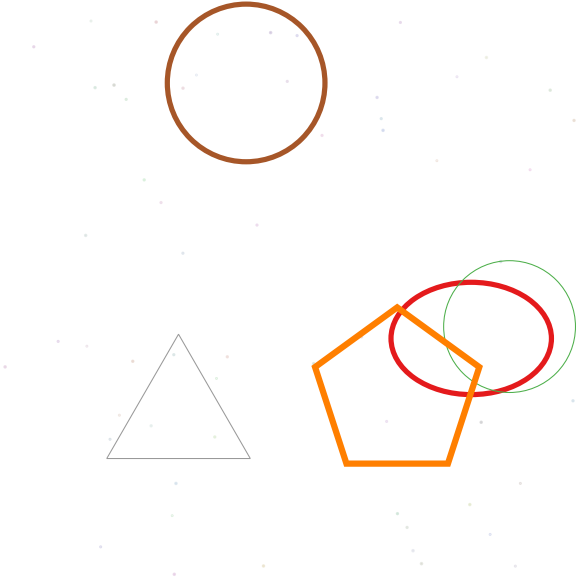[{"shape": "oval", "thickness": 2.5, "radius": 0.69, "center": [0.816, 0.413]}, {"shape": "circle", "thickness": 0.5, "radius": 0.57, "center": [0.882, 0.434]}, {"shape": "pentagon", "thickness": 3, "radius": 0.75, "center": [0.688, 0.317]}, {"shape": "circle", "thickness": 2.5, "radius": 0.68, "center": [0.426, 0.856]}, {"shape": "triangle", "thickness": 0.5, "radius": 0.72, "center": [0.309, 0.277]}]